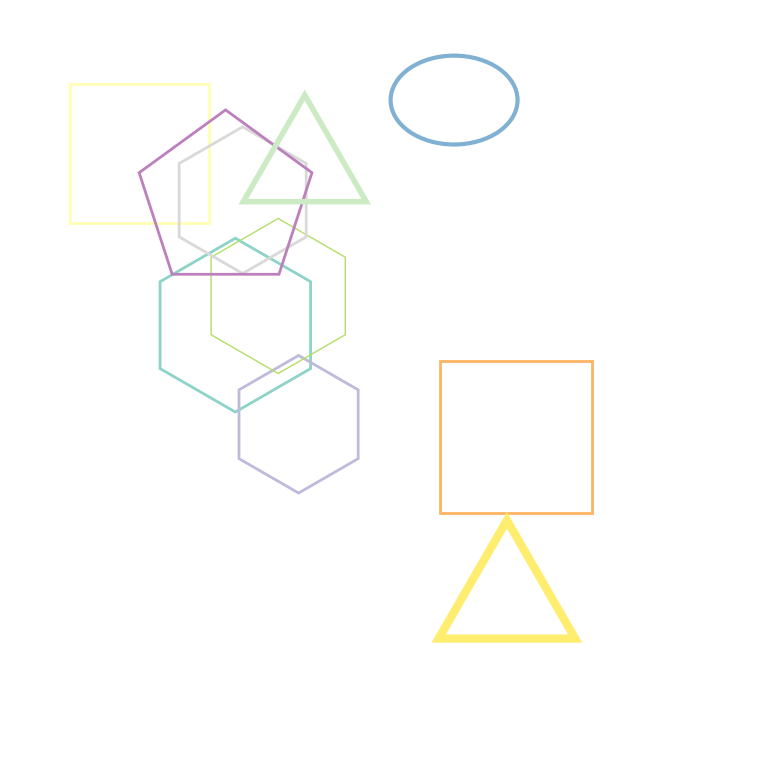[{"shape": "hexagon", "thickness": 1, "radius": 0.56, "center": [0.306, 0.578]}, {"shape": "square", "thickness": 1, "radius": 0.45, "center": [0.181, 0.801]}, {"shape": "hexagon", "thickness": 1, "radius": 0.45, "center": [0.388, 0.449]}, {"shape": "oval", "thickness": 1.5, "radius": 0.41, "center": [0.59, 0.87]}, {"shape": "square", "thickness": 1, "radius": 0.49, "center": [0.67, 0.432]}, {"shape": "hexagon", "thickness": 0.5, "radius": 0.5, "center": [0.361, 0.616]}, {"shape": "hexagon", "thickness": 1, "radius": 0.48, "center": [0.315, 0.74]}, {"shape": "pentagon", "thickness": 1, "radius": 0.59, "center": [0.293, 0.739]}, {"shape": "triangle", "thickness": 2, "radius": 0.46, "center": [0.396, 0.784]}, {"shape": "triangle", "thickness": 3, "radius": 0.51, "center": [0.658, 0.222]}]